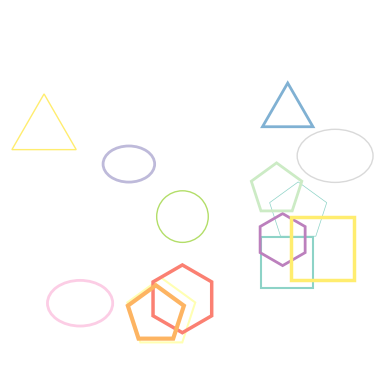[{"shape": "square", "thickness": 1.5, "radius": 0.34, "center": [0.746, 0.318]}, {"shape": "pentagon", "thickness": 0.5, "radius": 0.39, "center": [0.774, 0.45]}, {"shape": "pentagon", "thickness": 1.5, "radius": 0.46, "center": [0.419, 0.186]}, {"shape": "oval", "thickness": 2, "radius": 0.33, "center": [0.335, 0.574]}, {"shape": "hexagon", "thickness": 2.5, "radius": 0.44, "center": [0.474, 0.224]}, {"shape": "triangle", "thickness": 2, "radius": 0.38, "center": [0.747, 0.709]}, {"shape": "pentagon", "thickness": 3, "radius": 0.38, "center": [0.405, 0.182]}, {"shape": "circle", "thickness": 1, "radius": 0.34, "center": [0.474, 0.437]}, {"shape": "oval", "thickness": 2, "radius": 0.42, "center": [0.208, 0.212]}, {"shape": "oval", "thickness": 1, "radius": 0.49, "center": [0.87, 0.595]}, {"shape": "hexagon", "thickness": 2, "radius": 0.34, "center": [0.734, 0.378]}, {"shape": "pentagon", "thickness": 2, "radius": 0.34, "center": [0.718, 0.508]}, {"shape": "square", "thickness": 2.5, "radius": 0.41, "center": [0.839, 0.355]}, {"shape": "triangle", "thickness": 1, "radius": 0.48, "center": [0.114, 0.66]}]